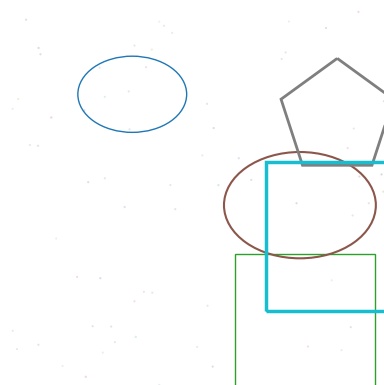[{"shape": "oval", "thickness": 1, "radius": 0.71, "center": [0.344, 0.755]}, {"shape": "square", "thickness": 1, "radius": 0.91, "center": [0.791, 0.157]}, {"shape": "oval", "thickness": 1.5, "radius": 0.99, "center": [0.779, 0.467]}, {"shape": "pentagon", "thickness": 2, "radius": 0.77, "center": [0.876, 0.695]}, {"shape": "square", "thickness": 2.5, "radius": 0.97, "center": [0.883, 0.387]}]